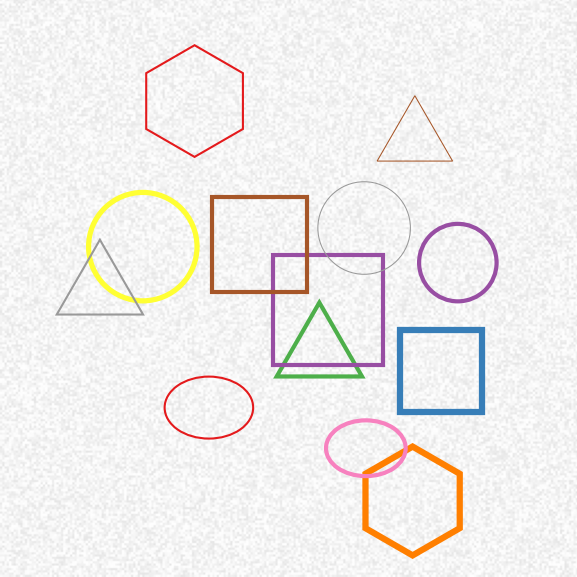[{"shape": "hexagon", "thickness": 1, "radius": 0.48, "center": [0.337, 0.824]}, {"shape": "oval", "thickness": 1, "radius": 0.38, "center": [0.362, 0.293]}, {"shape": "square", "thickness": 3, "radius": 0.36, "center": [0.763, 0.357]}, {"shape": "triangle", "thickness": 2, "radius": 0.43, "center": [0.553, 0.39]}, {"shape": "circle", "thickness": 2, "radius": 0.34, "center": [0.793, 0.544]}, {"shape": "square", "thickness": 2, "radius": 0.47, "center": [0.568, 0.462]}, {"shape": "hexagon", "thickness": 3, "radius": 0.47, "center": [0.714, 0.132]}, {"shape": "circle", "thickness": 2.5, "radius": 0.47, "center": [0.247, 0.572]}, {"shape": "triangle", "thickness": 0.5, "radius": 0.38, "center": [0.718, 0.758]}, {"shape": "square", "thickness": 2, "radius": 0.41, "center": [0.449, 0.576]}, {"shape": "oval", "thickness": 2, "radius": 0.34, "center": [0.633, 0.223]}, {"shape": "circle", "thickness": 0.5, "radius": 0.4, "center": [0.631, 0.604]}, {"shape": "triangle", "thickness": 1, "radius": 0.43, "center": [0.173, 0.498]}]